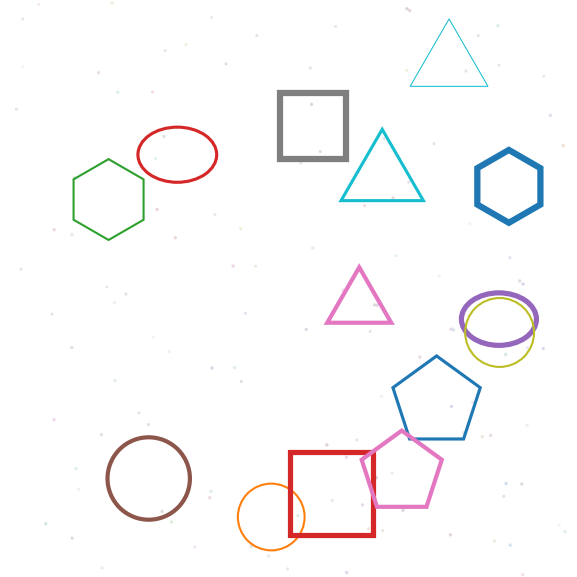[{"shape": "hexagon", "thickness": 3, "radius": 0.32, "center": [0.881, 0.676]}, {"shape": "pentagon", "thickness": 1.5, "radius": 0.4, "center": [0.756, 0.303]}, {"shape": "circle", "thickness": 1, "radius": 0.29, "center": [0.47, 0.104]}, {"shape": "hexagon", "thickness": 1, "radius": 0.35, "center": [0.188, 0.654]}, {"shape": "oval", "thickness": 1.5, "radius": 0.34, "center": [0.307, 0.731]}, {"shape": "square", "thickness": 2.5, "radius": 0.36, "center": [0.574, 0.145]}, {"shape": "oval", "thickness": 2.5, "radius": 0.32, "center": [0.864, 0.447]}, {"shape": "circle", "thickness": 2, "radius": 0.36, "center": [0.258, 0.171]}, {"shape": "pentagon", "thickness": 2, "radius": 0.36, "center": [0.696, 0.181]}, {"shape": "triangle", "thickness": 2, "radius": 0.32, "center": [0.622, 0.472]}, {"shape": "square", "thickness": 3, "radius": 0.29, "center": [0.541, 0.781]}, {"shape": "circle", "thickness": 1, "radius": 0.3, "center": [0.865, 0.423]}, {"shape": "triangle", "thickness": 1.5, "radius": 0.41, "center": [0.662, 0.693]}, {"shape": "triangle", "thickness": 0.5, "radius": 0.39, "center": [0.778, 0.889]}]